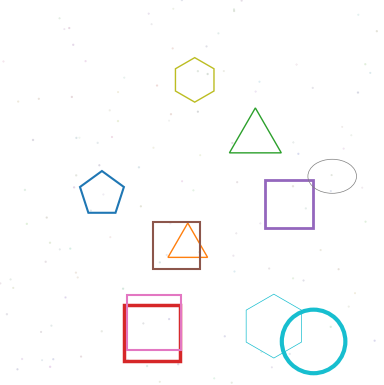[{"shape": "pentagon", "thickness": 1.5, "radius": 0.3, "center": [0.265, 0.496]}, {"shape": "triangle", "thickness": 1, "radius": 0.3, "center": [0.488, 0.361]}, {"shape": "triangle", "thickness": 1, "radius": 0.39, "center": [0.663, 0.642]}, {"shape": "square", "thickness": 2.5, "radius": 0.36, "center": [0.395, 0.136]}, {"shape": "square", "thickness": 2, "radius": 0.31, "center": [0.751, 0.47]}, {"shape": "square", "thickness": 1.5, "radius": 0.31, "center": [0.459, 0.362]}, {"shape": "square", "thickness": 1.5, "radius": 0.36, "center": [0.4, 0.162]}, {"shape": "oval", "thickness": 0.5, "radius": 0.32, "center": [0.863, 0.542]}, {"shape": "hexagon", "thickness": 1, "radius": 0.29, "center": [0.506, 0.793]}, {"shape": "circle", "thickness": 3, "radius": 0.41, "center": [0.815, 0.113]}, {"shape": "hexagon", "thickness": 0.5, "radius": 0.41, "center": [0.711, 0.153]}]